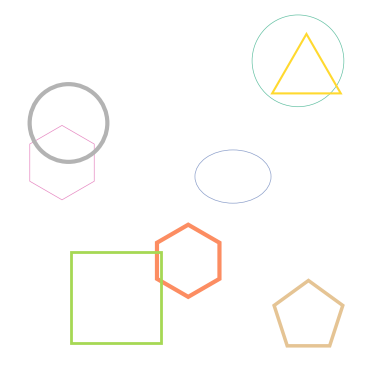[{"shape": "circle", "thickness": 0.5, "radius": 0.6, "center": [0.774, 0.842]}, {"shape": "hexagon", "thickness": 3, "radius": 0.47, "center": [0.489, 0.323]}, {"shape": "oval", "thickness": 0.5, "radius": 0.49, "center": [0.605, 0.541]}, {"shape": "hexagon", "thickness": 0.5, "radius": 0.48, "center": [0.161, 0.578]}, {"shape": "square", "thickness": 2, "radius": 0.59, "center": [0.301, 0.228]}, {"shape": "triangle", "thickness": 1.5, "radius": 0.51, "center": [0.796, 0.809]}, {"shape": "pentagon", "thickness": 2.5, "radius": 0.47, "center": [0.801, 0.178]}, {"shape": "circle", "thickness": 3, "radius": 0.5, "center": [0.178, 0.681]}]